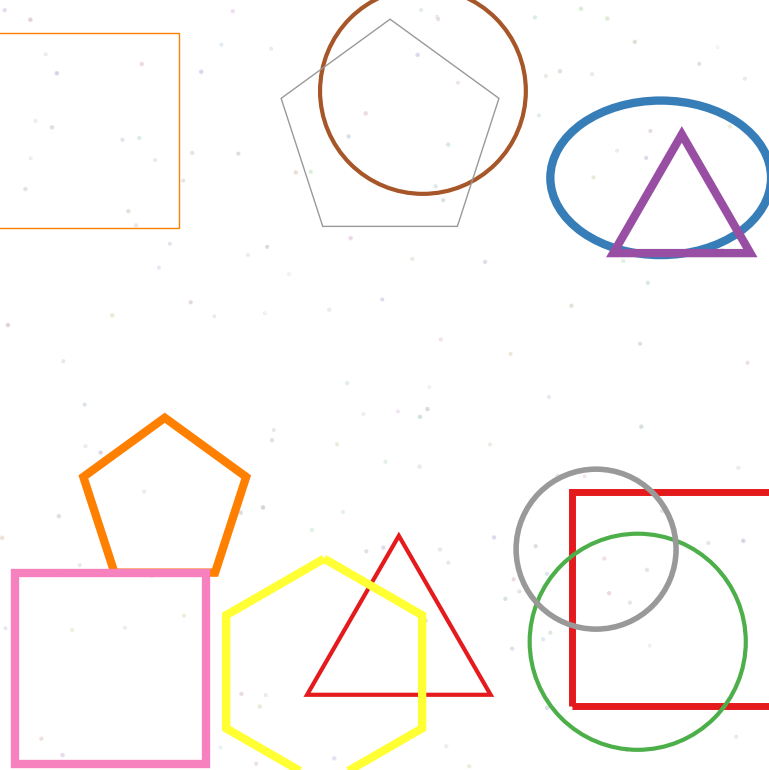[{"shape": "triangle", "thickness": 1.5, "radius": 0.69, "center": [0.518, 0.167]}, {"shape": "square", "thickness": 2.5, "radius": 0.69, "center": [0.881, 0.222]}, {"shape": "oval", "thickness": 3, "radius": 0.72, "center": [0.858, 0.769]}, {"shape": "circle", "thickness": 1.5, "radius": 0.7, "center": [0.828, 0.167]}, {"shape": "triangle", "thickness": 3, "radius": 0.51, "center": [0.885, 0.723]}, {"shape": "square", "thickness": 0.5, "radius": 0.64, "center": [0.105, 0.83]}, {"shape": "pentagon", "thickness": 3, "radius": 0.56, "center": [0.214, 0.346]}, {"shape": "hexagon", "thickness": 3, "radius": 0.73, "center": [0.421, 0.128]}, {"shape": "circle", "thickness": 1.5, "radius": 0.67, "center": [0.549, 0.882]}, {"shape": "square", "thickness": 3, "radius": 0.62, "center": [0.143, 0.131]}, {"shape": "pentagon", "thickness": 0.5, "radius": 0.74, "center": [0.507, 0.826]}, {"shape": "circle", "thickness": 2, "radius": 0.52, "center": [0.774, 0.287]}]